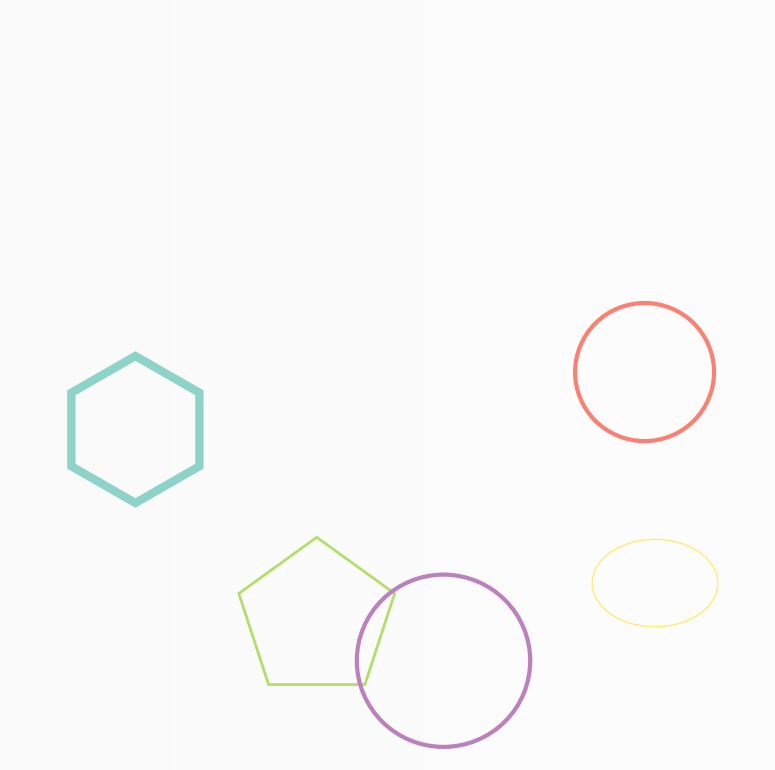[{"shape": "hexagon", "thickness": 3, "radius": 0.48, "center": [0.175, 0.442]}, {"shape": "circle", "thickness": 1.5, "radius": 0.45, "center": [0.832, 0.517]}, {"shape": "pentagon", "thickness": 1, "radius": 0.53, "center": [0.409, 0.197]}, {"shape": "circle", "thickness": 1.5, "radius": 0.56, "center": [0.572, 0.142]}, {"shape": "oval", "thickness": 0.5, "radius": 0.41, "center": [0.845, 0.243]}]